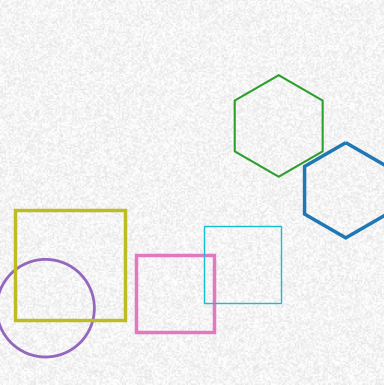[{"shape": "hexagon", "thickness": 2.5, "radius": 0.62, "center": [0.898, 0.506]}, {"shape": "hexagon", "thickness": 1.5, "radius": 0.66, "center": [0.724, 0.673]}, {"shape": "circle", "thickness": 2, "radius": 0.63, "center": [0.118, 0.2]}, {"shape": "square", "thickness": 2.5, "radius": 0.5, "center": [0.455, 0.238]}, {"shape": "square", "thickness": 2.5, "radius": 0.71, "center": [0.182, 0.311]}, {"shape": "square", "thickness": 1, "radius": 0.5, "center": [0.63, 0.313]}]